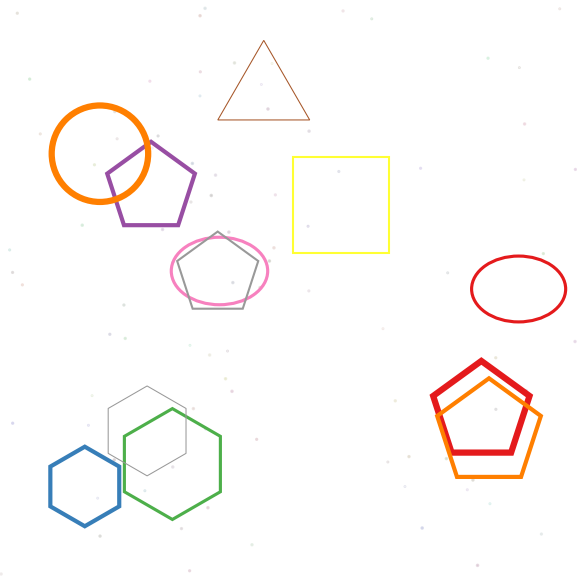[{"shape": "oval", "thickness": 1.5, "radius": 0.41, "center": [0.898, 0.499]}, {"shape": "pentagon", "thickness": 3, "radius": 0.44, "center": [0.833, 0.286]}, {"shape": "hexagon", "thickness": 2, "radius": 0.34, "center": [0.147, 0.157]}, {"shape": "hexagon", "thickness": 1.5, "radius": 0.48, "center": [0.299, 0.196]}, {"shape": "pentagon", "thickness": 2, "radius": 0.4, "center": [0.262, 0.674]}, {"shape": "circle", "thickness": 3, "radius": 0.42, "center": [0.173, 0.733]}, {"shape": "pentagon", "thickness": 2, "radius": 0.47, "center": [0.847, 0.25]}, {"shape": "square", "thickness": 1, "radius": 0.41, "center": [0.59, 0.644]}, {"shape": "triangle", "thickness": 0.5, "radius": 0.46, "center": [0.457, 0.837]}, {"shape": "oval", "thickness": 1.5, "radius": 0.42, "center": [0.38, 0.53]}, {"shape": "pentagon", "thickness": 1, "radius": 0.37, "center": [0.377, 0.524]}, {"shape": "hexagon", "thickness": 0.5, "radius": 0.39, "center": [0.255, 0.253]}]